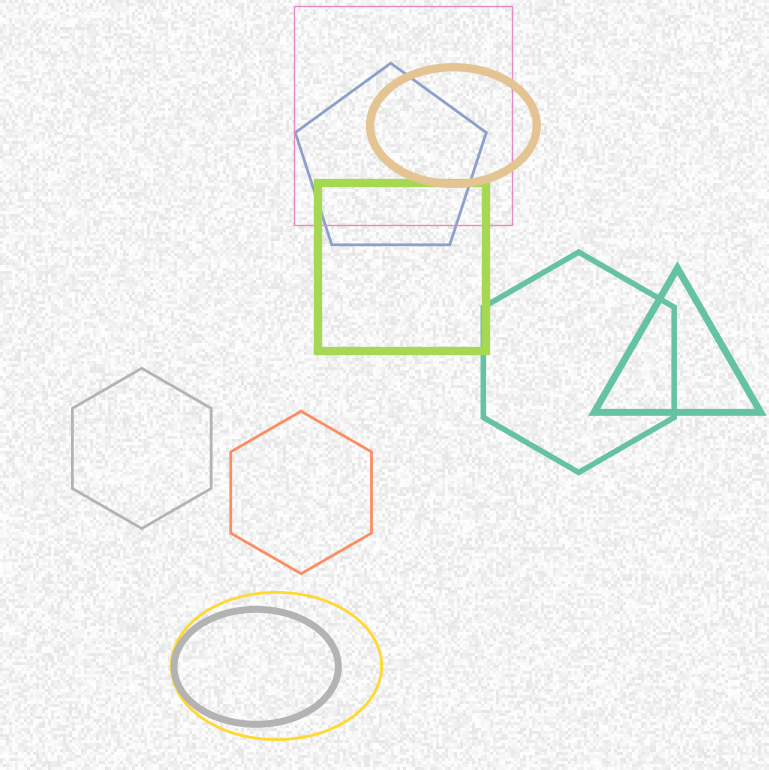[{"shape": "hexagon", "thickness": 2, "radius": 0.72, "center": [0.752, 0.529]}, {"shape": "triangle", "thickness": 2.5, "radius": 0.62, "center": [0.88, 0.527]}, {"shape": "hexagon", "thickness": 1, "radius": 0.53, "center": [0.391, 0.36]}, {"shape": "pentagon", "thickness": 1, "radius": 0.65, "center": [0.507, 0.788]}, {"shape": "square", "thickness": 0.5, "radius": 0.71, "center": [0.523, 0.85]}, {"shape": "square", "thickness": 3, "radius": 0.54, "center": [0.522, 0.654]}, {"shape": "oval", "thickness": 1, "radius": 0.68, "center": [0.359, 0.135]}, {"shape": "oval", "thickness": 3, "radius": 0.54, "center": [0.589, 0.837]}, {"shape": "oval", "thickness": 2.5, "radius": 0.53, "center": [0.333, 0.134]}, {"shape": "hexagon", "thickness": 1, "radius": 0.52, "center": [0.184, 0.418]}]